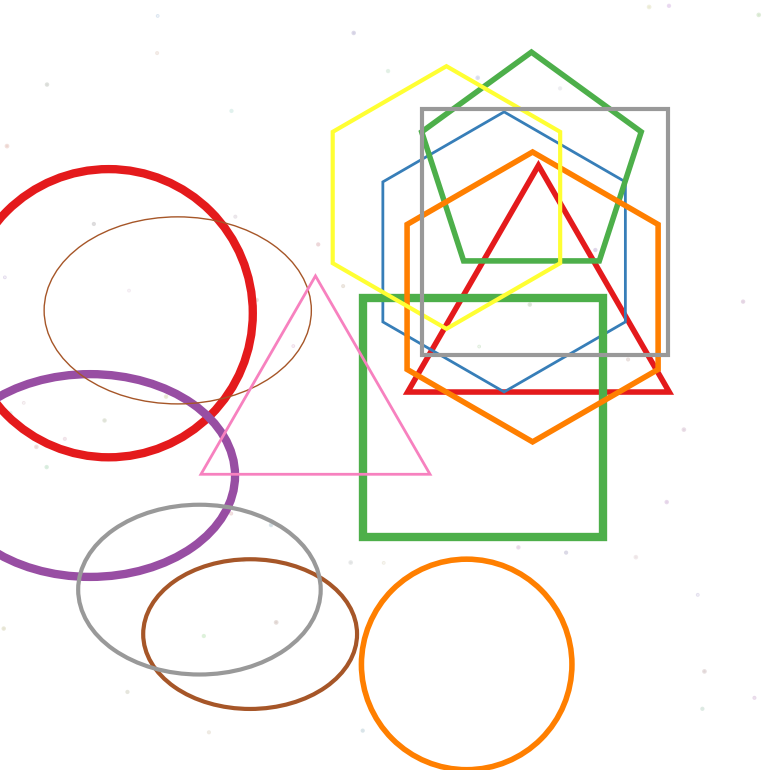[{"shape": "circle", "thickness": 3, "radius": 0.94, "center": [0.141, 0.593]}, {"shape": "triangle", "thickness": 2, "radius": 0.98, "center": [0.699, 0.589]}, {"shape": "hexagon", "thickness": 1, "radius": 0.91, "center": [0.655, 0.673]}, {"shape": "pentagon", "thickness": 2, "radius": 0.75, "center": [0.69, 0.782]}, {"shape": "square", "thickness": 3, "radius": 0.78, "center": [0.627, 0.458]}, {"shape": "oval", "thickness": 3, "radius": 0.94, "center": [0.117, 0.382]}, {"shape": "hexagon", "thickness": 2, "radius": 0.94, "center": [0.692, 0.614]}, {"shape": "circle", "thickness": 2, "radius": 0.68, "center": [0.606, 0.137]}, {"shape": "hexagon", "thickness": 1.5, "radius": 0.85, "center": [0.58, 0.743]}, {"shape": "oval", "thickness": 1.5, "radius": 0.69, "center": [0.325, 0.176]}, {"shape": "oval", "thickness": 0.5, "radius": 0.87, "center": [0.231, 0.597]}, {"shape": "triangle", "thickness": 1, "radius": 0.86, "center": [0.41, 0.47]}, {"shape": "square", "thickness": 1.5, "radius": 0.8, "center": [0.708, 0.699]}, {"shape": "oval", "thickness": 1.5, "radius": 0.79, "center": [0.259, 0.234]}]